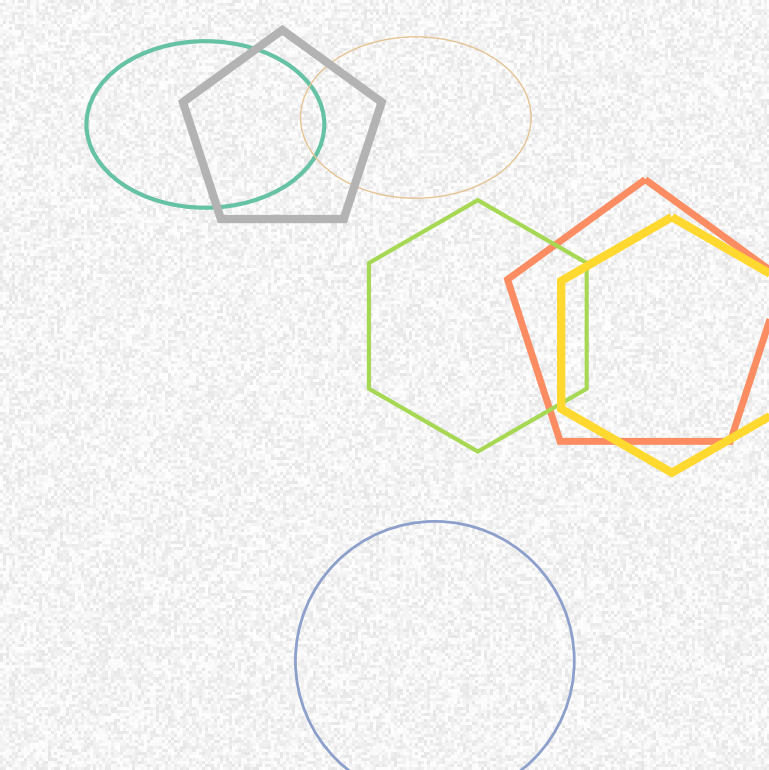[{"shape": "oval", "thickness": 1.5, "radius": 0.77, "center": [0.267, 0.838]}, {"shape": "pentagon", "thickness": 2.5, "radius": 0.94, "center": [0.838, 0.579]}, {"shape": "circle", "thickness": 1, "radius": 0.91, "center": [0.565, 0.142]}, {"shape": "hexagon", "thickness": 1.5, "radius": 0.82, "center": [0.621, 0.577]}, {"shape": "hexagon", "thickness": 3, "radius": 0.83, "center": [0.873, 0.552]}, {"shape": "oval", "thickness": 0.5, "radius": 0.75, "center": [0.54, 0.847]}, {"shape": "pentagon", "thickness": 3, "radius": 0.68, "center": [0.367, 0.825]}]